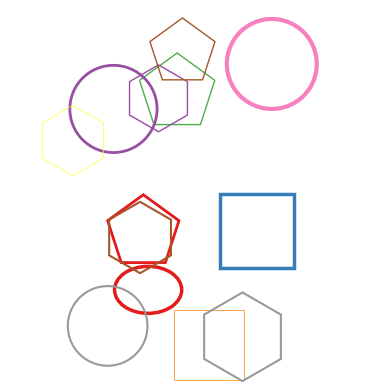[{"shape": "oval", "thickness": 2.5, "radius": 0.44, "center": [0.385, 0.247]}, {"shape": "pentagon", "thickness": 2, "radius": 0.49, "center": [0.372, 0.397]}, {"shape": "square", "thickness": 2.5, "radius": 0.48, "center": [0.667, 0.4]}, {"shape": "pentagon", "thickness": 1, "radius": 0.51, "center": [0.46, 0.76]}, {"shape": "circle", "thickness": 2, "radius": 0.57, "center": [0.295, 0.717]}, {"shape": "hexagon", "thickness": 1, "radius": 0.43, "center": [0.412, 0.745]}, {"shape": "square", "thickness": 0.5, "radius": 0.46, "center": [0.542, 0.103]}, {"shape": "hexagon", "thickness": 0.5, "radius": 0.46, "center": [0.189, 0.635]}, {"shape": "hexagon", "thickness": 1.5, "radius": 0.46, "center": [0.364, 0.383]}, {"shape": "pentagon", "thickness": 1, "radius": 0.44, "center": [0.474, 0.864]}, {"shape": "circle", "thickness": 3, "radius": 0.58, "center": [0.706, 0.834]}, {"shape": "circle", "thickness": 1.5, "radius": 0.52, "center": [0.28, 0.153]}, {"shape": "hexagon", "thickness": 1.5, "radius": 0.58, "center": [0.63, 0.125]}]